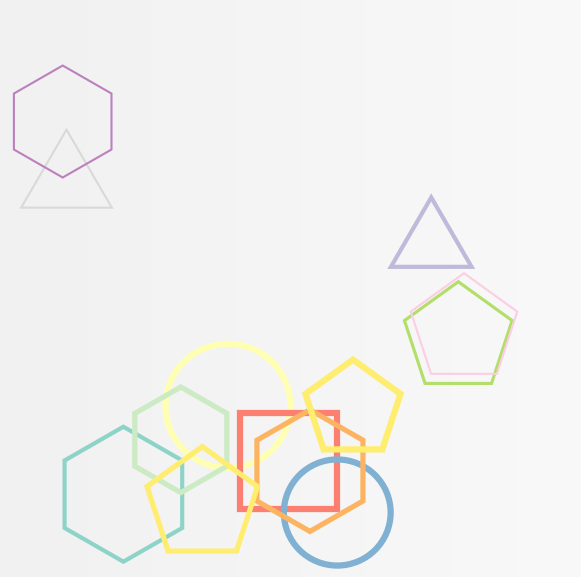[{"shape": "hexagon", "thickness": 2, "radius": 0.58, "center": [0.212, 0.143]}, {"shape": "circle", "thickness": 3, "radius": 0.54, "center": [0.392, 0.296]}, {"shape": "triangle", "thickness": 2, "radius": 0.4, "center": [0.742, 0.577]}, {"shape": "square", "thickness": 3, "radius": 0.42, "center": [0.496, 0.202]}, {"shape": "circle", "thickness": 3, "radius": 0.46, "center": [0.58, 0.112]}, {"shape": "hexagon", "thickness": 2.5, "radius": 0.53, "center": [0.533, 0.184]}, {"shape": "pentagon", "thickness": 1.5, "radius": 0.49, "center": [0.788, 0.414]}, {"shape": "pentagon", "thickness": 1, "radius": 0.48, "center": [0.798, 0.43]}, {"shape": "triangle", "thickness": 1, "radius": 0.45, "center": [0.114, 0.685]}, {"shape": "hexagon", "thickness": 1, "radius": 0.48, "center": [0.108, 0.789]}, {"shape": "hexagon", "thickness": 2.5, "radius": 0.46, "center": [0.311, 0.238]}, {"shape": "pentagon", "thickness": 2.5, "radius": 0.5, "center": [0.348, 0.126]}, {"shape": "pentagon", "thickness": 3, "radius": 0.43, "center": [0.607, 0.29]}]